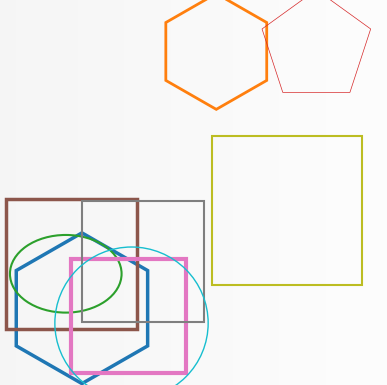[{"shape": "hexagon", "thickness": 2.5, "radius": 0.98, "center": [0.211, 0.199]}, {"shape": "hexagon", "thickness": 2, "radius": 0.75, "center": [0.558, 0.866]}, {"shape": "oval", "thickness": 1.5, "radius": 0.72, "center": [0.17, 0.289]}, {"shape": "pentagon", "thickness": 0.5, "radius": 0.74, "center": [0.816, 0.879]}, {"shape": "square", "thickness": 2.5, "radius": 0.84, "center": [0.184, 0.314]}, {"shape": "square", "thickness": 3, "radius": 0.74, "center": [0.332, 0.178]}, {"shape": "square", "thickness": 1.5, "radius": 0.78, "center": [0.368, 0.32]}, {"shape": "square", "thickness": 1.5, "radius": 0.97, "center": [0.74, 0.454]}, {"shape": "circle", "thickness": 1, "radius": 0.99, "center": [0.339, 0.161]}]